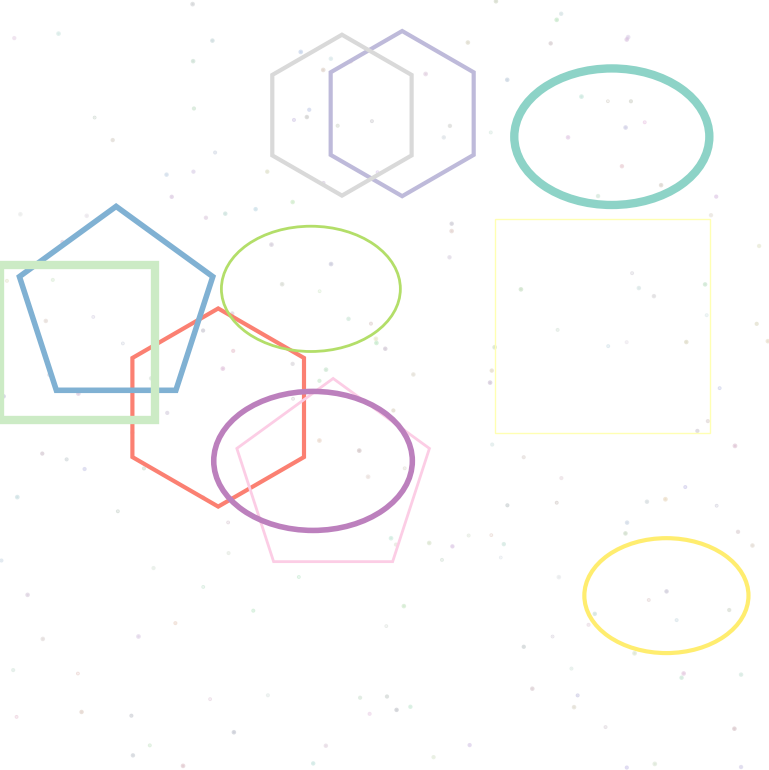[{"shape": "oval", "thickness": 3, "radius": 0.63, "center": [0.795, 0.822]}, {"shape": "square", "thickness": 0.5, "radius": 0.7, "center": [0.782, 0.577]}, {"shape": "hexagon", "thickness": 1.5, "radius": 0.54, "center": [0.522, 0.852]}, {"shape": "hexagon", "thickness": 1.5, "radius": 0.64, "center": [0.283, 0.471]}, {"shape": "pentagon", "thickness": 2, "radius": 0.66, "center": [0.151, 0.6]}, {"shape": "oval", "thickness": 1, "radius": 0.58, "center": [0.404, 0.625]}, {"shape": "pentagon", "thickness": 1, "radius": 0.66, "center": [0.433, 0.377]}, {"shape": "hexagon", "thickness": 1.5, "radius": 0.52, "center": [0.444, 0.85]}, {"shape": "oval", "thickness": 2, "radius": 0.64, "center": [0.407, 0.401]}, {"shape": "square", "thickness": 3, "radius": 0.5, "center": [0.1, 0.555]}, {"shape": "oval", "thickness": 1.5, "radius": 0.53, "center": [0.865, 0.226]}]